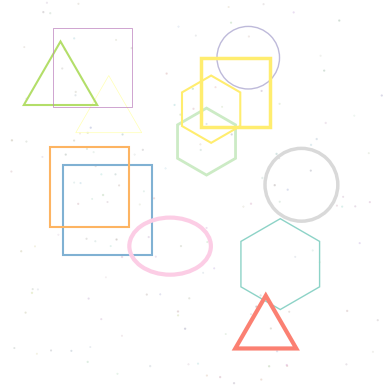[{"shape": "hexagon", "thickness": 1, "radius": 0.59, "center": [0.728, 0.314]}, {"shape": "triangle", "thickness": 0.5, "radius": 0.49, "center": [0.282, 0.705]}, {"shape": "circle", "thickness": 1, "radius": 0.41, "center": [0.645, 0.85]}, {"shape": "triangle", "thickness": 3, "radius": 0.46, "center": [0.69, 0.141]}, {"shape": "square", "thickness": 1.5, "radius": 0.58, "center": [0.279, 0.455]}, {"shape": "square", "thickness": 1.5, "radius": 0.52, "center": [0.233, 0.514]}, {"shape": "triangle", "thickness": 1.5, "radius": 0.55, "center": [0.157, 0.782]}, {"shape": "oval", "thickness": 3, "radius": 0.53, "center": [0.442, 0.361]}, {"shape": "circle", "thickness": 2.5, "radius": 0.47, "center": [0.783, 0.52]}, {"shape": "square", "thickness": 0.5, "radius": 0.52, "center": [0.241, 0.824]}, {"shape": "hexagon", "thickness": 2, "radius": 0.43, "center": [0.536, 0.632]}, {"shape": "square", "thickness": 2.5, "radius": 0.45, "center": [0.612, 0.759]}, {"shape": "hexagon", "thickness": 1.5, "radius": 0.44, "center": [0.548, 0.716]}]